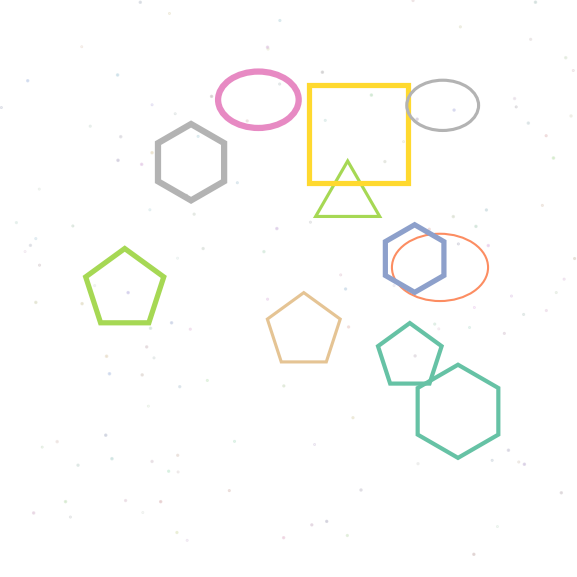[{"shape": "pentagon", "thickness": 2, "radius": 0.29, "center": [0.71, 0.382]}, {"shape": "hexagon", "thickness": 2, "radius": 0.4, "center": [0.793, 0.287]}, {"shape": "oval", "thickness": 1, "radius": 0.42, "center": [0.762, 0.536]}, {"shape": "hexagon", "thickness": 2.5, "radius": 0.29, "center": [0.718, 0.551]}, {"shape": "oval", "thickness": 3, "radius": 0.35, "center": [0.447, 0.826]}, {"shape": "pentagon", "thickness": 2.5, "radius": 0.36, "center": [0.216, 0.498]}, {"shape": "triangle", "thickness": 1.5, "radius": 0.32, "center": [0.602, 0.656]}, {"shape": "square", "thickness": 2.5, "radius": 0.43, "center": [0.621, 0.767]}, {"shape": "pentagon", "thickness": 1.5, "radius": 0.33, "center": [0.526, 0.426]}, {"shape": "oval", "thickness": 1.5, "radius": 0.31, "center": [0.767, 0.817]}, {"shape": "hexagon", "thickness": 3, "radius": 0.33, "center": [0.331, 0.718]}]